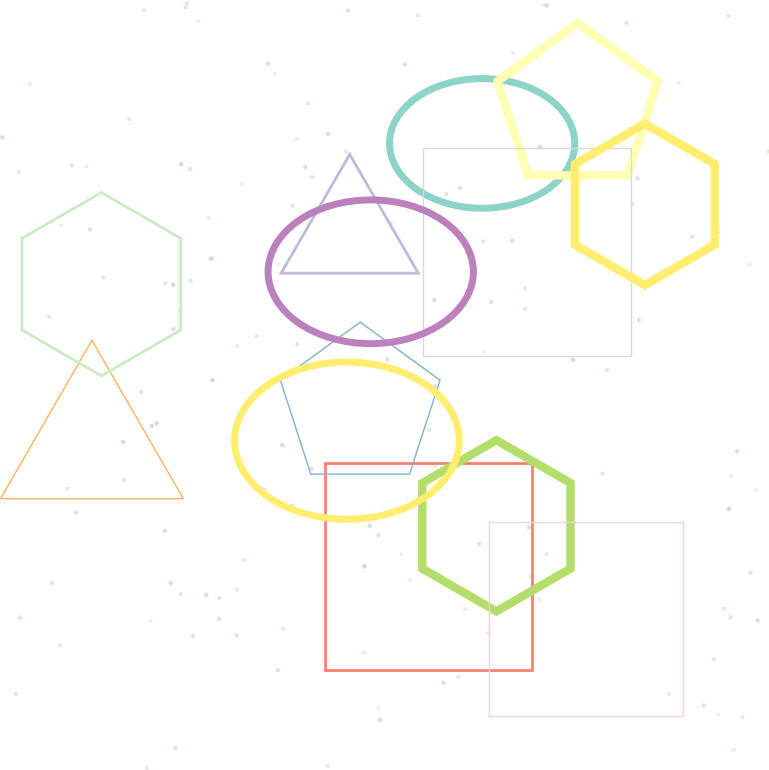[{"shape": "oval", "thickness": 2.5, "radius": 0.6, "center": [0.626, 0.814]}, {"shape": "pentagon", "thickness": 3, "radius": 0.55, "center": [0.75, 0.861]}, {"shape": "triangle", "thickness": 1, "radius": 0.51, "center": [0.454, 0.697]}, {"shape": "square", "thickness": 1, "radius": 0.67, "center": [0.556, 0.265]}, {"shape": "pentagon", "thickness": 0.5, "radius": 0.55, "center": [0.468, 0.473]}, {"shape": "triangle", "thickness": 0.5, "radius": 0.69, "center": [0.119, 0.421]}, {"shape": "hexagon", "thickness": 3, "radius": 0.56, "center": [0.645, 0.317]}, {"shape": "square", "thickness": 0.5, "radius": 0.63, "center": [0.761, 0.196]}, {"shape": "square", "thickness": 0.5, "radius": 0.68, "center": [0.685, 0.673]}, {"shape": "oval", "thickness": 2.5, "radius": 0.67, "center": [0.481, 0.647]}, {"shape": "hexagon", "thickness": 1, "radius": 0.6, "center": [0.132, 0.631]}, {"shape": "hexagon", "thickness": 3, "radius": 0.52, "center": [0.837, 0.735]}, {"shape": "oval", "thickness": 2.5, "radius": 0.73, "center": [0.451, 0.428]}]